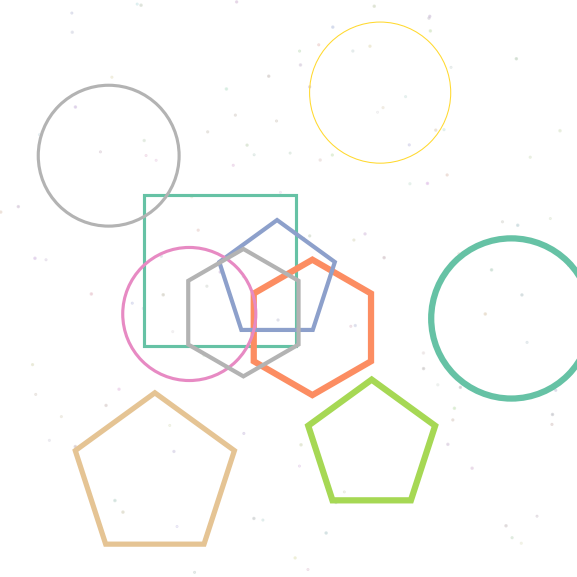[{"shape": "square", "thickness": 1.5, "radius": 0.65, "center": [0.381, 0.531]}, {"shape": "circle", "thickness": 3, "radius": 0.69, "center": [0.885, 0.448]}, {"shape": "hexagon", "thickness": 3, "radius": 0.59, "center": [0.541, 0.432]}, {"shape": "pentagon", "thickness": 2, "radius": 0.53, "center": [0.48, 0.513]}, {"shape": "circle", "thickness": 1.5, "radius": 0.58, "center": [0.328, 0.455]}, {"shape": "pentagon", "thickness": 3, "radius": 0.58, "center": [0.644, 0.226]}, {"shape": "circle", "thickness": 0.5, "radius": 0.61, "center": [0.658, 0.839]}, {"shape": "pentagon", "thickness": 2.5, "radius": 0.72, "center": [0.268, 0.174]}, {"shape": "hexagon", "thickness": 2, "radius": 0.55, "center": [0.421, 0.458]}, {"shape": "circle", "thickness": 1.5, "radius": 0.61, "center": [0.188, 0.73]}]